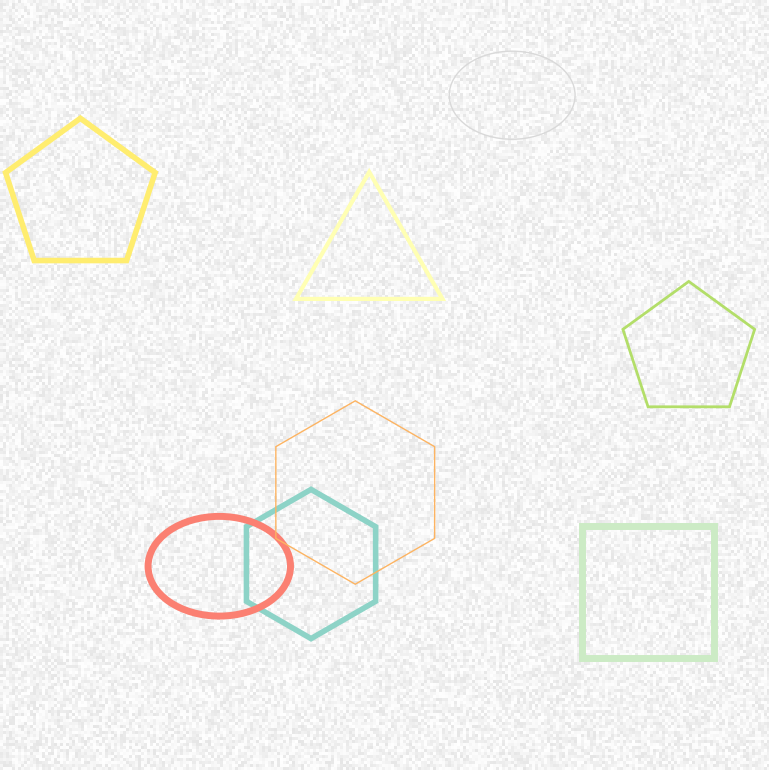[{"shape": "hexagon", "thickness": 2, "radius": 0.48, "center": [0.404, 0.268]}, {"shape": "triangle", "thickness": 1.5, "radius": 0.55, "center": [0.48, 0.667]}, {"shape": "oval", "thickness": 2.5, "radius": 0.46, "center": [0.285, 0.265]}, {"shape": "hexagon", "thickness": 0.5, "radius": 0.6, "center": [0.461, 0.36]}, {"shape": "pentagon", "thickness": 1, "radius": 0.45, "center": [0.895, 0.544]}, {"shape": "oval", "thickness": 0.5, "radius": 0.41, "center": [0.665, 0.876]}, {"shape": "square", "thickness": 2.5, "radius": 0.43, "center": [0.842, 0.231]}, {"shape": "pentagon", "thickness": 2, "radius": 0.51, "center": [0.104, 0.744]}]